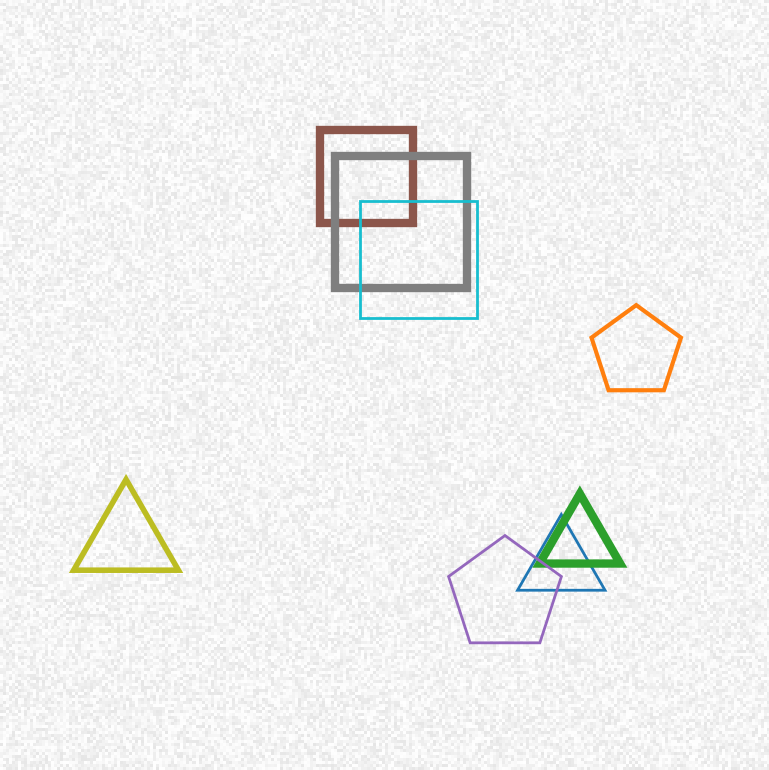[{"shape": "triangle", "thickness": 1, "radius": 0.33, "center": [0.729, 0.266]}, {"shape": "pentagon", "thickness": 1.5, "radius": 0.31, "center": [0.826, 0.543]}, {"shape": "triangle", "thickness": 3, "radius": 0.3, "center": [0.753, 0.298]}, {"shape": "pentagon", "thickness": 1, "radius": 0.39, "center": [0.656, 0.227]}, {"shape": "square", "thickness": 3, "radius": 0.3, "center": [0.476, 0.771]}, {"shape": "square", "thickness": 3, "radius": 0.43, "center": [0.521, 0.712]}, {"shape": "triangle", "thickness": 2, "radius": 0.39, "center": [0.164, 0.299]}, {"shape": "square", "thickness": 1, "radius": 0.38, "center": [0.544, 0.663]}]